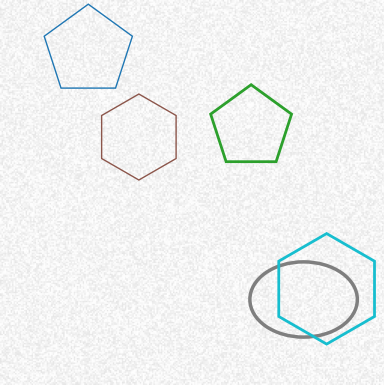[{"shape": "pentagon", "thickness": 1, "radius": 0.6, "center": [0.229, 0.869]}, {"shape": "pentagon", "thickness": 2, "radius": 0.55, "center": [0.652, 0.669]}, {"shape": "hexagon", "thickness": 1, "radius": 0.56, "center": [0.361, 0.644]}, {"shape": "oval", "thickness": 2.5, "radius": 0.7, "center": [0.789, 0.222]}, {"shape": "hexagon", "thickness": 2, "radius": 0.72, "center": [0.848, 0.25]}]